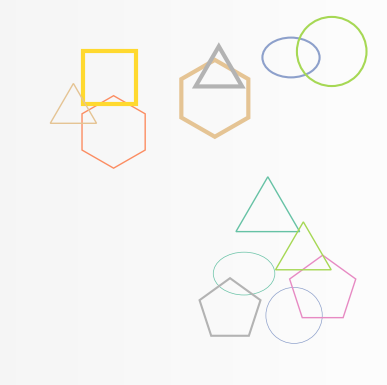[{"shape": "oval", "thickness": 0.5, "radius": 0.4, "center": [0.63, 0.289]}, {"shape": "triangle", "thickness": 1, "radius": 0.47, "center": [0.691, 0.446]}, {"shape": "hexagon", "thickness": 1, "radius": 0.47, "center": [0.293, 0.657]}, {"shape": "oval", "thickness": 1.5, "radius": 0.37, "center": [0.751, 0.851]}, {"shape": "circle", "thickness": 0.5, "radius": 0.36, "center": [0.759, 0.181]}, {"shape": "pentagon", "thickness": 1, "radius": 0.45, "center": [0.833, 0.248]}, {"shape": "circle", "thickness": 1.5, "radius": 0.45, "center": [0.856, 0.866]}, {"shape": "triangle", "thickness": 1, "radius": 0.41, "center": [0.783, 0.341]}, {"shape": "square", "thickness": 3, "radius": 0.34, "center": [0.283, 0.799]}, {"shape": "triangle", "thickness": 1, "radius": 0.34, "center": [0.189, 0.714]}, {"shape": "hexagon", "thickness": 3, "radius": 0.5, "center": [0.554, 0.745]}, {"shape": "pentagon", "thickness": 1.5, "radius": 0.41, "center": [0.594, 0.195]}, {"shape": "triangle", "thickness": 3, "radius": 0.35, "center": [0.565, 0.81]}]